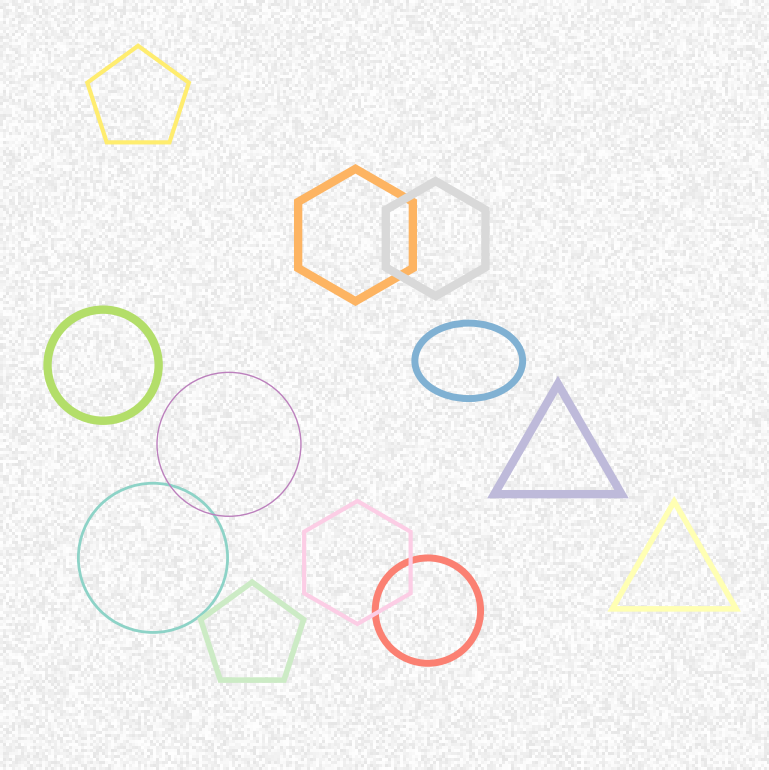[{"shape": "circle", "thickness": 1, "radius": 0.48, "center": [0.199, 0.276]}, {"shape": "triangle", "thickness": 2, "radius": 0.46, "center": [0.876, 0.256]}, {"shape": "triangle", "thickness": 3, "radius": 0.48, "center": [0.725, 0.406]}, {"shape": "circle", "thickness": 2.5, "radius": 0.34, "center": [0.556, 0.207]}, {"shape": "oval", "thickness": 2.5, "radius": 0.35, "center": [0.609, 0.531]}, {"shape": "hexagon", "thickness": 3, "radius": 0.43, "center": [0.462, 0.695]}, {"shape": "circle", "thickness": 3, "radius": 0.36, "center": [0.134, 0.526]}, {"shape": "hexagon", "thickness": 1.5, "radius": 0.4, "center": [0.464, 0.269]}, {"shape": "hexagon", "thickness": 3, "radius": 0.37, "center": [0.566, 0.69]}, {"shape": "circle", "thickness": 0.5, "radius": 0.47, "center": [0.297, 0.423]}, {"shape": "pentagon", "thickness": 2, "radius": 0.35, "center": [0.327, 0.174]}, {"shape": "pentagon", "thickness": 1.5, "radius": 0.35, "center": [0.179, 0.871]}]